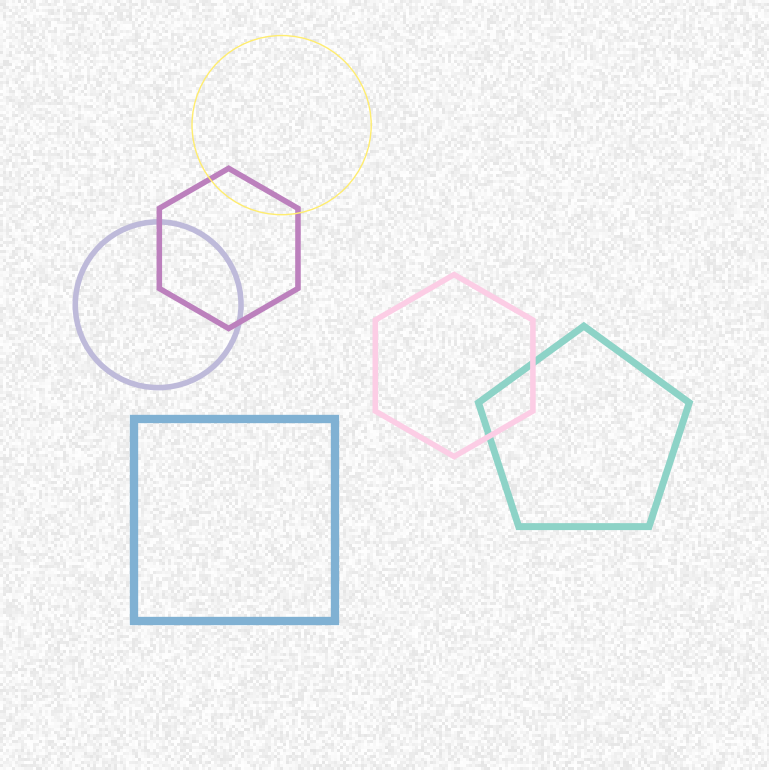[{"shape": "pentagon", "thickness": 2.5, "radius": 0.72, "center": [0.758, 0.433]}, {"shape": "circle", "thickness": 2, "radius": 0.54, "center": [0.205, 0.604]}, {"shape": "square", "thickness": 3, "radius": 0.65, "center": [0.305, 0.325]}, {"shape": "hexagon", "thickness": 2, "radius": 0.59, "center": [0.59, 0.525]}, {"shape": "hexagon", "thickness": 2, "radius": 0.52, "center": [0.297, 0.677]}, {"shape": "circle", "thickness": 0.5, "radius": 0.58, "center": [0.366, 0.838]}]